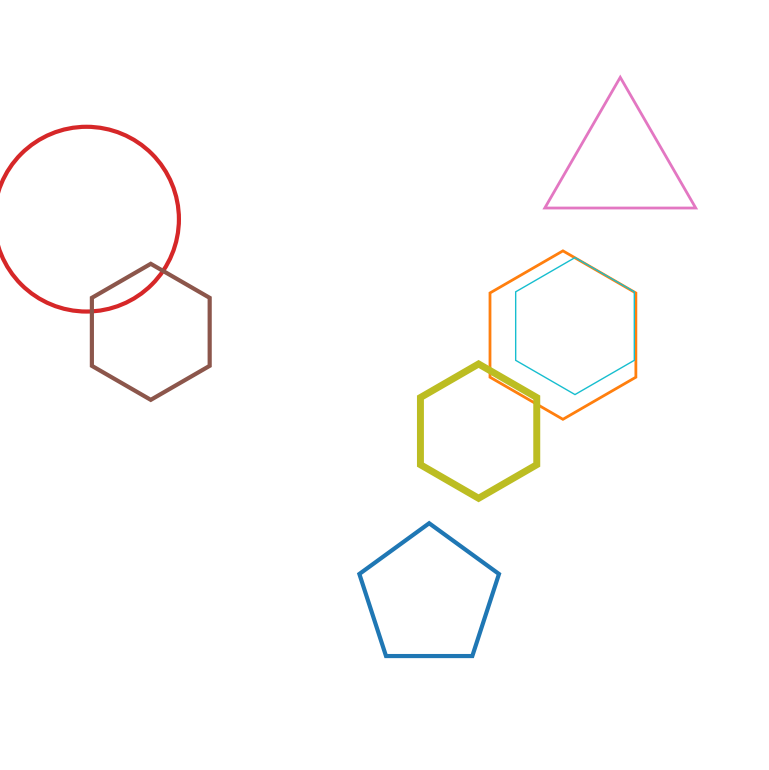[{"shape": "pentagon", "thickness": 1.5, "radius": 0.48, "center": [0.557, 0.225]}, {"shape": "hexagon", "thickness": 1, "radius": 0.55, "center": [0.731, 0.565]}, {"shape": "circle", "thickness": 1.5, "radius": 0.6, "center": [0.112, 0.715]}, {"shape": "hexagon", "thickness": 1.5, "radius": 0.44, "center": [0.196, 0.569]}, {"shape": "triangle", "thickness": 1, "radius": 0.57, "center": [0.806, 0.786]}, {"shape": "hexagon", "thickness": 2.5, "radius": 0.44, "center": [0.622, 0.44]}, {"shape": "hexagon", "thickness": 0.5, "radius": 0.44, "center": [0.747, 0.577]}]